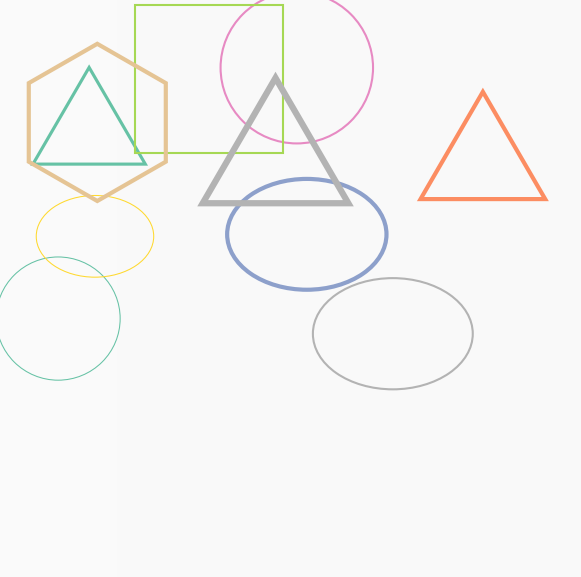[{"shape": "circle", "thickness": 0.5, "radius": 0.53, "center": [0.1, 0.447]}, {"shape": "triangle", "thickness": 1.5, "radius": 0.56, "center": [0.153, 0.771]}, {"shape": "triangle", "thickness": 2, "radius": 0.62, "center": [0.831, 0.716]}, {"shape": "oval", "thickness": 2, "radius": 0.69, "center": [0.528, 0.593]}, {"shape": "circle", "thickness": 1, "radius": 0.66, "center": [0.511, 0.882]}, {"shape": "square", "thickness": 1, "radius": 0.64, "center": [0.36, 0.862]}, {"shape": "oval", "thickness": 0.5, "radius": 0.51, "center": [0.163, 0.59]}, {"shape": "hexagon", "thickness": 2, "radius": 0.68, "center": [0.167, 0.787]}, {"shape": "triangle", "thickness": 3, "radius": 0.72, "center": [0.474, 0.72]}, {"shape": "oval", "thickness": 1, "radius": 0.69, "center": [0.676, 0.421]}]